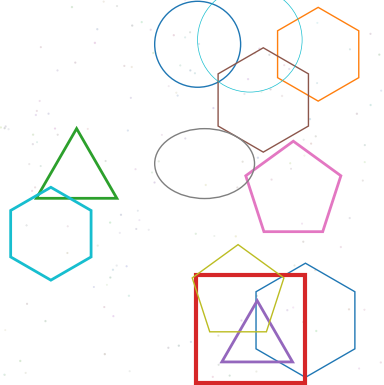[{"shape": "hexagon", "thickness": 1, "radius": 0.74, "center": [0.793, 0.168]}, {"shape": "circle", "thickness": 1, "radius": 0.56, "center": [0.513, 0.885]}, {"shape": "hexagon", "thickness": 1, "radius": 0.61, "center": [0.826, 0.859]}, {"shape": "triangle", "thickness": 2, "radius": 0.6, "center": [0.199, 0.545]}, {"shape": "square", "thickness": 3, "radius": 0.71, "center": [0.651, 0.146]}, {"shape": "triangle", "thickness": 2, "radius": 0.53, "center": [0.668, 0.113]}, {"shape": "hexagon", "thickness": 1, "radius": 0.68, "center": [0.684, 0.74]}, {"shape": "pentagon", "thickness": 2, "radius": 0.65, "center": [0.762, 0.503]}, {"shape": "oval", "thickness": 1, "radius": 0.65, "center": [0.531, 0.575]}, {"shape": "pentagon", "thickness": 1, "radius": 0.63, "center": [0.618, 0.239]}, {"shape": "hexagon", "thickness": 2, "radius": 0.6, "center": [0.132, 0.393]}, {"shape": "circle", "thickness": 0.5, "radius": 0.68, "center": [0.649, 0.897]}]